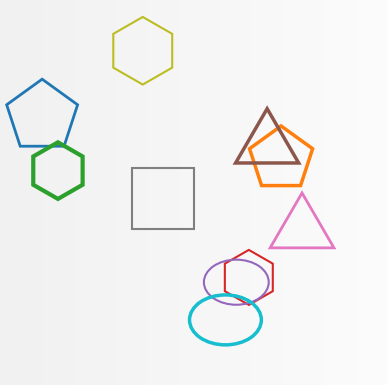[{"shape": "pentagon", "thickness": 2, "radius": 0.48, "center": [0.109, 0.698]}, {"shape": "pentagon", "thickness": 2.5, "radius": 0.43, "center": [0.725, 0.587]}, {"shape": "hexagon", "thickness": 3, "radius": 0.37, "center": [0.15, 0.557]}, {"shape": "hexagon", "thickness": 1.5, "radius": 0.36, "center": [0.642, 0.279]}, {"shape": "oval", "thickness": 1.5, "radius": 0.42, "center": [0.61, 0.267]}, {"shape": "triangle", "thickness": 2.5, "radius": 0.47, "center": [0.689, 0.624]}, {"shape": "triangle", "thickness": 2, "radius": 0.48, "center": [0.779, 0.404]}, {"shape": "square", "thickness": 1.5, "radius": 0.4, "center": [0.421, 0.484]}, {"shape": "hexagon", "thickness": 1.5, "radius": 0.44, "center": [0.368, 0.868]}, {"shape": "oval", "thickness": 2.5, "radius": 0.46, "center": [0.582, 0.169]}]